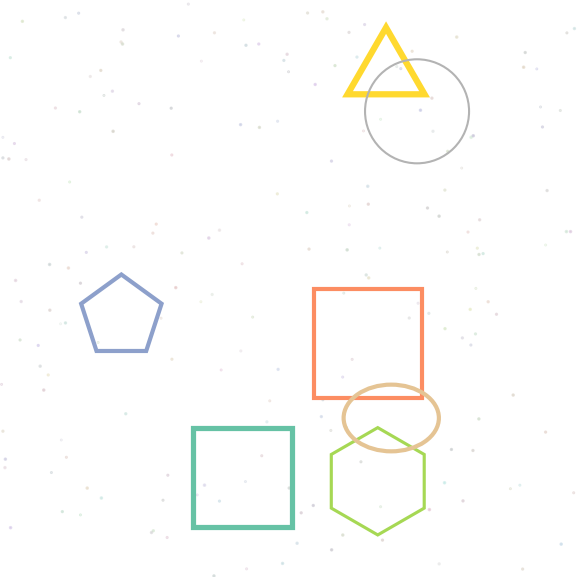[{"shape": "square", "thickness": 2.5, "radius": 0.43, "center": [0.419, 0.172]}, {"shape": "square", "thickness": 2, "radius": 0.47, "center": [0.637, 0.404]}, {"shape": "pentagon", "thickness": 2, "radius": 0.37, "center": [0.21, 0.451]}, {"shape": "hexagon", "thickness": 1.5, "radius": 0.46, "center": [0.654, 0.166]}, {"shape": "triangle", "thickness": 3, "radius": 0.39, "center": [0.668, 0.874]}, {"shape": "oval", "thickness": 2, "radius": 0.41, "center": [0.677, 0.275]}, {"shape": "circle", "thickness": 1, "radius": 0.45, "center": [0.722, 0.806]}]